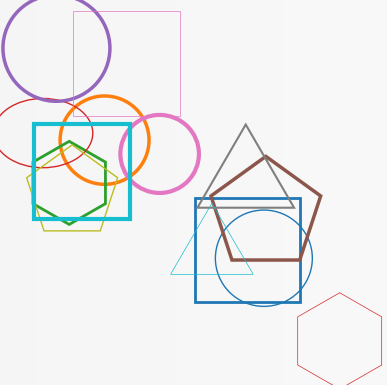[{"shape": "circle", "thickness": 1, "radius": 0.63, "center": [0.681, 0.329]}, {"shape": "square", "thickness": 2, "radius": 0.68, "center": [0.639, 0.351]}, {"shape": "circle", "thickness": 2.5, "radius": 0.57, "center": [0.27, 0.636]}, {"shape": "hexagon", "thickness": 2, "radius": 0.54, "center": [0.179, 0.525]}, {"shape": "hexagon", "thickness": 0.5, "radius": 0.63, "center": [0.877, 0.114]}, {"shape": "oval", "thickness": 1, "radius": 0.64, "center": [0.111, 0.654]}, {"shape": "circle", "thickness": 2.5, "radius": 0.69, "center": [0.146, 0.875]}, {"shape": "pentagon", "thickness": 2.5, "radius": 0.74, "center": [0.686, 0.445]}, {"shape": "circle", "thickness": 3, "radius": 0.51, "center": [0.412, 0.6]}, {"shape": "square", "thickness": 0.5, "radius": 0.69, "center": [0.326, 0.835]}, {"shape": "triangle", "thickness": 1.5, "radius": 0.72, "center": [0.634, 0.532]}, {"shape": "pentagon", "thickness": 1, "radius": 0.62, "center": [0.186, 0.5]}, {"shape": "triangle", "thickness": 0.5, "radius": 0.62, "center": [0.547, 0.349]}, {"shape": "square", "thickness": 3, "radius": 0.62, "center": [0.212, 0.555]}]